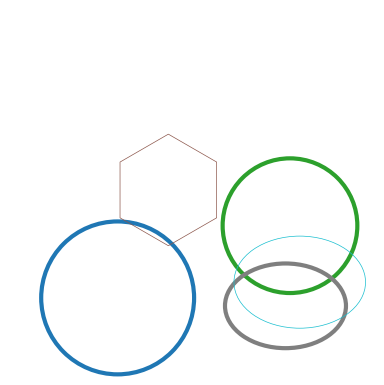[{"shape": "circle", "thickness": 3, "radius": 0.99, "center": [0.306, 0.226]}, {"shape": "circle", "thickness": 3, "radius": 0.87, "center": [0.753, 0.414]}, {"shape": "hexagon", "thickness": 0.5, "radius": 0.72, "center": [0.437, 0.507]}, {"shape": "oval", "thickness": 3, "radius": 0.79, "center": [0.742, 0.206]}, {"shape": "oval", "thickness": 0.5, "radius": 0.85, "center": [0.779, 0.267]}]